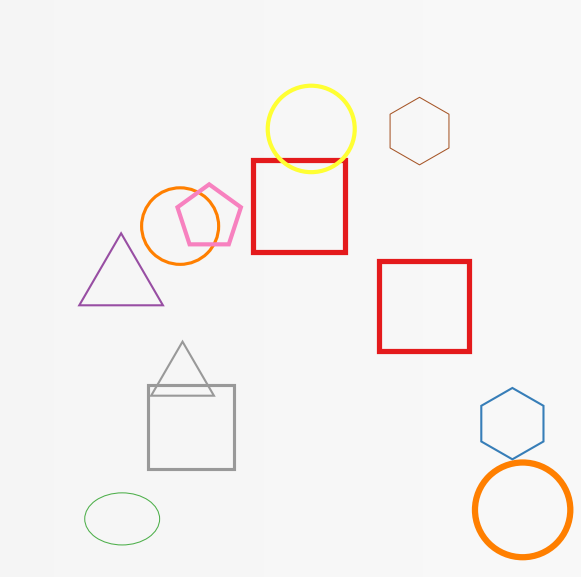[{"shape": "square", "thickness": 2.5, "radius": 0.4, "center": [0.514, 0.642]}, {"shape": "square", "thickness": 2.5, "radius": 0.39, "center": [0.73, 0.47]}, {"shape": "hexagon", "thickness": 1, "radius": 0.31, "center": [0.882, 0.266]}, {"shape": "oval", "thickness": 0.5, "radius": 0.32, "center": [0.21, 0.101]}, {"shape": "triangle", "thickness": 1, "radius": 0.42, "center": [0.208, 0.512]}, {"shape": "circle", "thickness": 3, "radius": 0.41, "center": [0.899, 0.116]}, {"shape": "circle", "thickness": 1.5, "radius": 0.33, "center": [0.31, 0.608]}, {"shape": "circle", "thickness": 2, "radius": 0.37, "center": [0.535, 0.776]}, {"shape": "hexagon", "thickness": 0.5, "radius": 0.29, "center": [0.722, 0.772]}, {"shape": "pentagon", "thickness": 2, "radius": 0.29, "center": [0.36, 0.622]}, {"shape": "triangle", "thickness": 1, "radius": 0.31, "center": [0.314, 0.345]}, {"shape": "square", "thickness": 1.5, "radius": 0.37, "center": [0.329, 0.26]}]